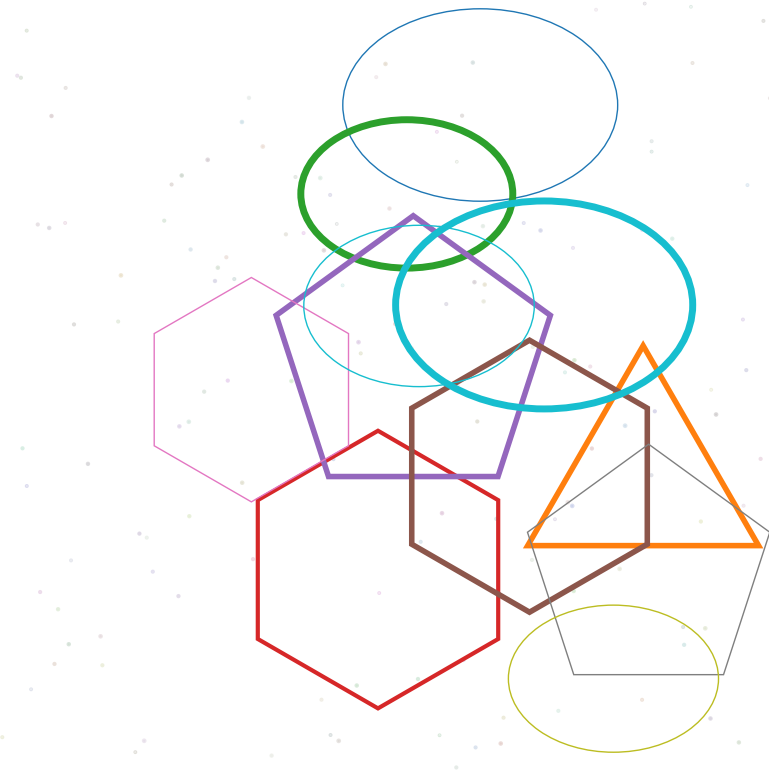[{"shape": "oval", "thickness": 0.5, "radius": 0.89, "center": [0.624, 0.864]}, {"shape": "triangle", "thickness": 2, "radius": 0.87, "center": [0.835, 0.378]}, {"shape": "oval", "thickness": 2.5, "radius": 0.69, "center": [0.528, 0.748]}, {"shape": "hexagon", "thickness": 1.5, "radius": 0.9, "center": [0.491, 0.26]}, {"shape": "pentagon", "thickness": 2, "radius": 0.94, "center": [0.537, 0.533]}, {"shape": "hexagon", "thickness": 2, "radius": 0.88, "center": [0.688, 0.382]}, {"shape": "hexagon", "thickness": 0.5, "radius": 0.73, "center": [0.326, 0.494]}, {"shape": "pentagon", "thickness": 0.5, "radius": 0.83, "center": [0.842, 0.258]}, {"shape": "oval", "thickness": 0.5, "radius": 0.68, "center": [0.797, 0.119]}, {"shape": "oval", "thickness": 2.5, "radius": 0.96, "center": [0.707, 0.604]}, {"shape": "oval", "thickness": 0.5, "radius": 0.75, "center": [0.544, 0.603]}]